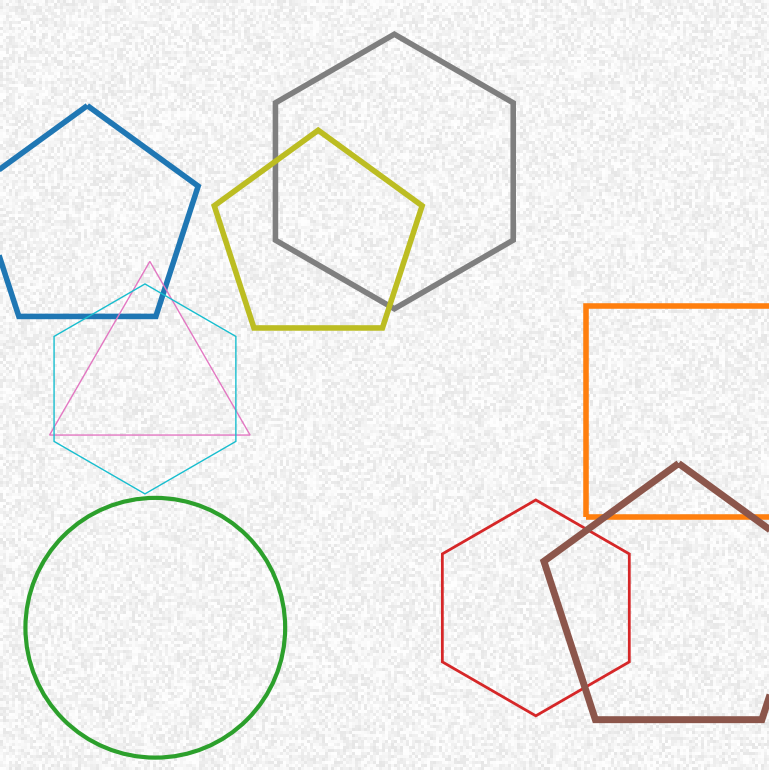[{"shape": "pentagon", "thickness": 2, "radius": 0.76, "center": [0.113, 0.712]}, {"shape": "square", "thickness": 2, "radius": 0.68, "center": [0.897, 0.466]}, {"shape": "circle", "thickness": 1.5, "radius": 0.84, "center": [0.202, 0.185]}, {"shape": "hexagon", "thickness": 1, "radius": 0.7, "center": [0.696, 0.211]}, {"shape": "pentagon", "thickness": 2.5, "radius": 0.92, "center": [0.881, 0.214]}, {"shape": "triangle", "thickness": 0.5, "radius": 0.75, "center": [0.195, 0.51]}, {"shape": "hexagon", "thickness": 2, "radius": 0.89, "center": [0.512, 0.777]}, {"shape": "pentagon", "thickness": 2, "radius": 0.71, "center": [0.413, 0.689]}, {"shape": "hexagon", "thickness": 0.5, "radius": 0.68, "center": [0.188, 0.495]}]